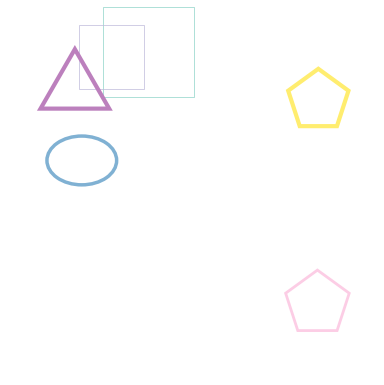[{"shape": "square", "thickness": 0.5, "radius": 0.59, "center": [0.385, 0.865]}, {"shape": "square", "thickness": 0.5, "radius": 0.42, "center": [0.29, 0.852]}, {"shape": "oval", "thickness": 2.5, "radius": 0.45, "center": [0.212, 0.583]}, {"shape": "pentagon", "thickness": 2, "radius": 0.43, "center": [0.825, 0.212]}, {"shape": "triangle", "thickness": 3, "radius": 0.51, "center": [0.194, 0.769]}, {"shape": "pentagon", "thickness": 3, "radius": 0.41, "center": [0.827, 0.739]}]